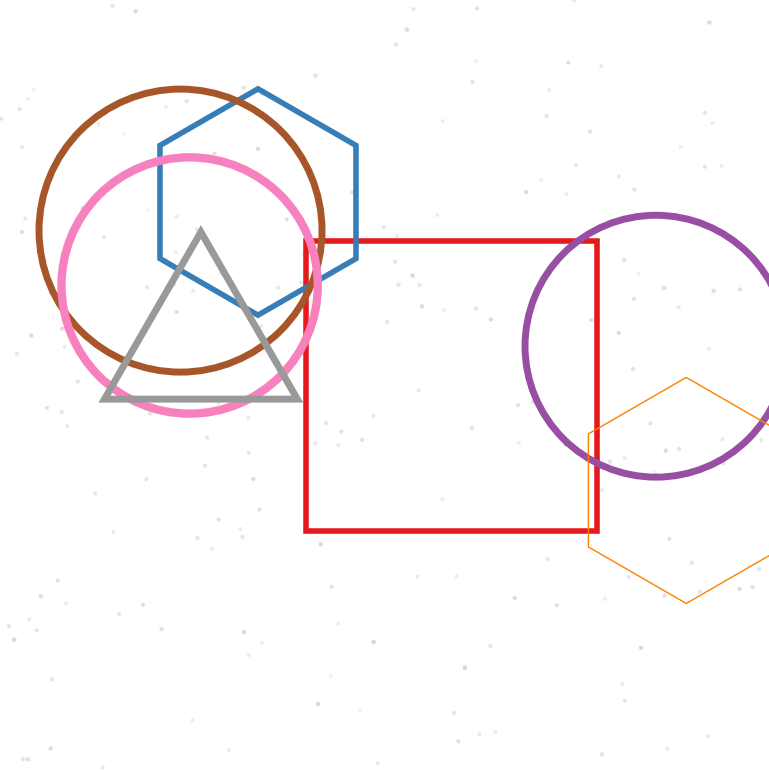[{"shape": "square", "thickness": 2, "radius": 0.94, "center": [0.586, 0.499]}, {"shape": "hexagon", "thickness": 2, "radius": 0.73, "center": [0.335, 0.738]}, {"shape": "circle", "thickness": 2.5, "radius": 0.85, "center": [0.852, 0.55]}, {"shape": "hexagon", "thickness": 0.5, "radius": 0.73, "center": [0.891, 0.363]}, {"shape": "circle", "thickness": 2.5, "radius": 0.92, "center": [0.234, 0.701]}, {"shape": "circle", "thickness": 3, "radius": 0.83, "center": [0.246, 0.629]}, {"shape": "triangle", "thickness": 2.5, "radius": 0.72, "center": [0.261, 0.554]}]